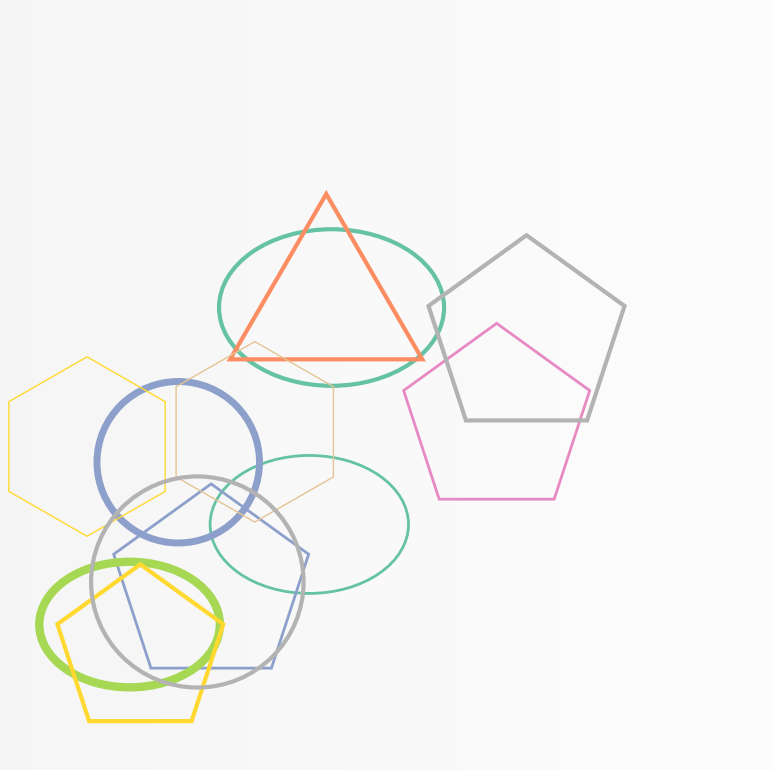[{"shape": "oval", "thickness": 1, "radius": 0.64, "center": [0.399, 0.319]}, {"shape": "oval", "thickness": 1.5, "radius": 0.73, "center": [0.428, 0.601]}, {"shape": "triangle", "thickness": 1.5, "radius": 0.72, "center": [0.421, 0.605]}, {"shape": "circle", "thickness": 2.5, "radius": 0.52, "center": [0.23, 0.4]}, {"shape": "pentagon", "thickness": 1, "radius": 0.66, "center": [0.272, 0.239]}, {"shape": "pentagon", "thickness": 1, "radius": 0.63, "center": [0.641, 0.454]}, {"shape": "oval", "thickness": 3, "radius": 0.58, "center": [0.167, 0.189]}, {"shape": "pentagon", "thickness": 1.5, "radius": 0.56, "center": [0.181, 0.155]}, {"shape": "hexagon", "thickness": 0.5, "radius": 0.58, "center": [0.112, 0.42]}, {"shape": "hexagon", "thickness": 0.5, "radius": 0.59, "center": [0.329, 0.439]}, {"shape": "circle", "thickness": 1.5, "radius": 0.69, "center": [0.255, 0.244]}, {"shape": "pentagon", "thickness": 1.5, "radius": 0.66, "center": [0.679, 0.562]}]